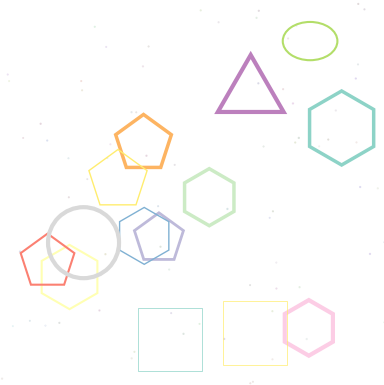[{"shape": "hexagon", "thickness": 2.5, "radius": 0.48, "center": [0.887, 0.668]}, {"shape": "square", "thickness": 0.5, "radius": 0.41, "center": [0.441, 0.117]}, {"shape": "hexagon", "thickness": 1.5, "radius": 0.42, "center": [0.181, 0.281]}, {"shape": "pentagon", "thickness": 2, "radius": 0.33, "center": [0.413, 0.38]}, {"shape": "pentagon", "thickness": 1.5, "radius": 0.37, "center": [0.123, 0.32]}, {"shape": "hexagon", "thickness": 1, "radius": 0.37, "center": [0.375, 0.387]}, {"shape": "pentagon", "thickness": 2.5, "radius": 0.38, "center": [0.373, 0.627]}, {"shape": "oval", "thickness": 1.5, "radius": 0.35, "center": [0.805, 0.893]}, {"shape": "hexagon", "thickness": 3, "radius": 0.36, "center": [0.802, 0.148]}, {"shape": "circle", "thickness": 3, "radius": 0.46, "center": [0.217, 0.37]}, {"shape": "triangle", "thickness": 3, "radius": 0.49, "center": [0.651, 0.759]}, {"shape": "hexagon", "thickness": 2.5, "radius": 0.37, "center": [0.544, 0.488]}, {"shape": "square", "thickness": 0.5, "radius": 0.42, "center": [0.662, 0.135]}, {"shape": "pentagon", "thickness": 1, "radius": 0.4, "center": [0.306, 0.532]}]